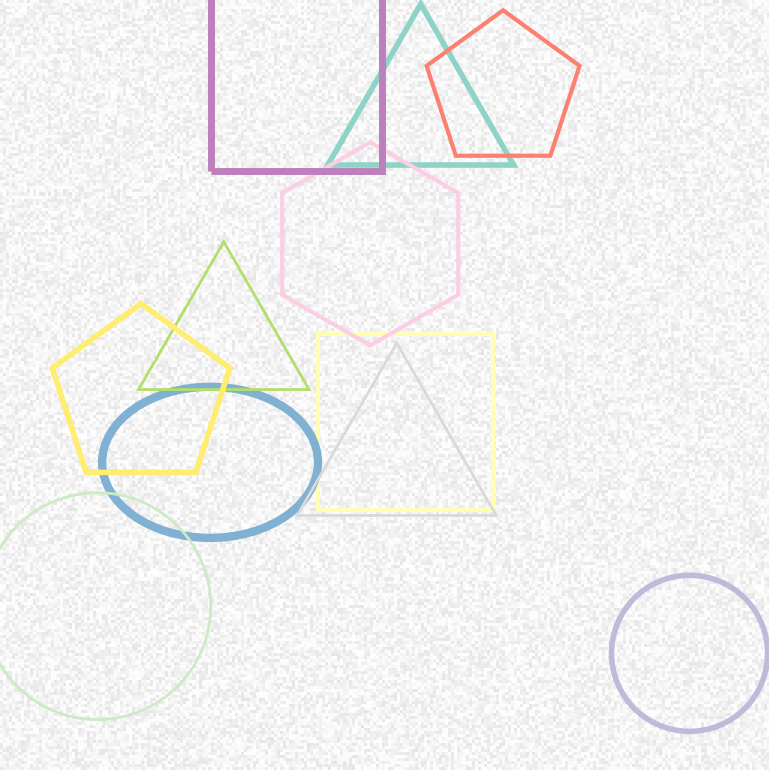[{"shape": "triangle", "thickness": 2, "radius": 0.7, "center": [0.546, 0.855]}, {"shape": "square", "thickness": 1.5, "radius": 0.57, "center": [0.527, 0.452]}, {"shape": "circle", "thickness": 2, "radius": 0.51, "center": [0.896, 0.152]}, {"shape": "pentagon", "thickness": 1.5, "radius": 0.52, "center": [0.653, 0.882]}, {"shape": "oval", "thickness": 3, "radius": 0.7, "center": [0.273, 0.4]}, {"shape": "triangle", "thickness": 1, "radius": 0.64, "center": [0.291, 0.558]}, {"shape": "hexagon", "thickness": 1.5, "radius": 0.66, "center": [0.481, 0.683]}, {"shape": "triangle", "thickness": 1, "radius": 0.75, "center": [0.515, 0.405]}, {"shape": "square", "thickness": 2.5, "radius": 0.56, "center": [0.385, 0.89]}, {"shape": "circle", "thickness": 1, "radius": 0.74, "center": [0.126, 0.213]}, {"shape": "pentagon", "thickness": 2, "radius": 0.61, "center": [0.183, 0.485]}]